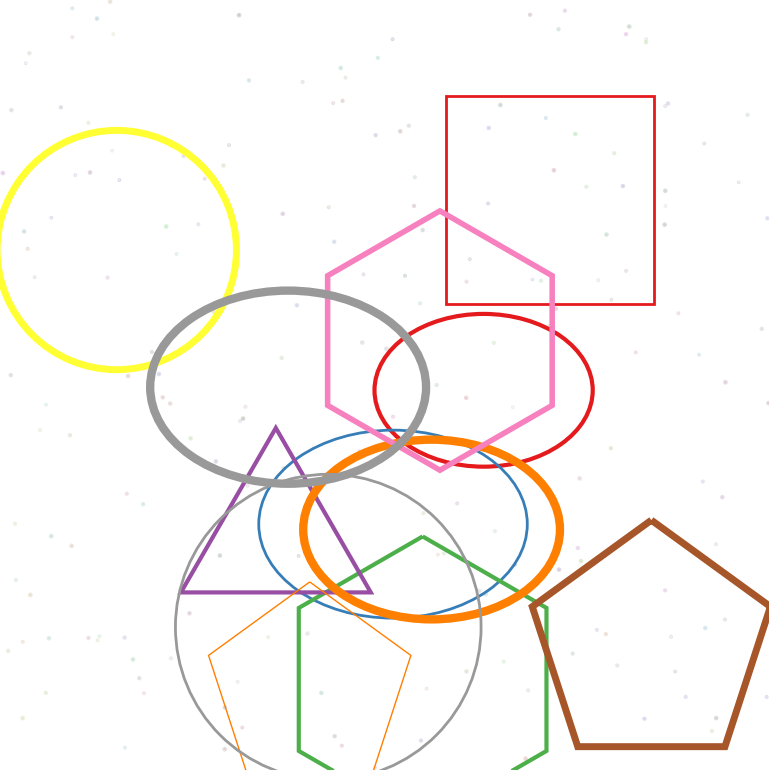[{"shape": "oval", "thickness": 1.5, "radius": 0.71, "center": [0.628, 0.493]}, {"shape": "square", "thickness": 1, "radius": 0.68, "center": [0.714, 0.74]}, {"shape": "oval", "thickness": 1, "radius": 0.87, "center": [0.51, 0.319]}, {"shape": "hexagon", "thickness": 1.5, "radius": 0.93, "center": [0.549, 0.118]}, {"shape": "triangle", "thickness": 1.5, "radius": 0.71, "center": [0.358, 0.302]}, {"shape": "pentagon", "thickness": 0.5, "radius": 0.69, "center": [0.402, 0.106]}, {"shape": "oval", "thickness": 3, "radius": 0.83, "center": [0.561, 0.312]}, {"shape": "circle", "thickness": 2.5, "radius": 0.78, "center": [0.152, 0.675]}, {"shape": "pentagon", "thickness": 2.5, "radius": 0.81, "center": [0.846, 0.162]}, {"shape": "hexagon", "thickness": 2, "radius": 0.84, "center": [0.571, 0.558]}, {"shape": "circle", "thickness": 1, "radius": 0.99, "center": [0.426, 0.186]}, {"shape": "oval", "thickness": 3, "radius": 0.9, "center": [0.374, 0.497]}]